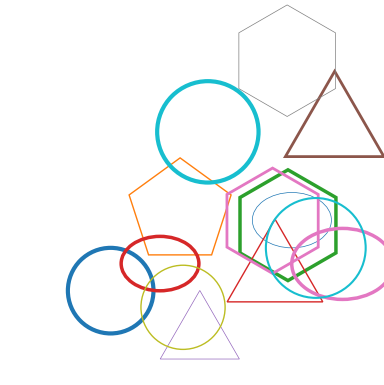[{"shape": "oval", "thickness": 0.5, "radius": 0.51, "center": [0.758, 0.428]}, {"shape": "circle", "thickness": 3, "radius": 0.56, "center": [0.287, 0.245]}, {"shape": "pentagon", "thickness": 1, "radius": 0.7, "center": [0.468, 0.451]}, {"shape": "hexagon", "thickness": 2.5, "radius": 0.72, "center": [0.748, 0.415]}, {"shape": "triangle", "thickness": 1, "radius": 0.72, "center": [0.714, 0.288]}, {"shape": "oval", "thickness": 2.5, "radius": 0.5, "center": [0.416, 0.315]}, {"shape": "triangle", "thickness": 0.5, "radius": 0.59, "center": [0.519, 0.127]}, {"shape": "triangle", "thickness": 2, "radius": 0.74, "center": [0.869, 0.667]}, {"shape": "oval", "thickness": 2.5, "radius": 0.66, "center": [0.89, 0.315]}, {"shape": "hexagon", "thickness": 2, "radius": 0.68, "center": [0.708, 0.427]}, {"shape": "hexagon", "thickness": 0.5, "radius": 0.72, "center": [0.746, 0.842]}, {"shape": "circle", "thickness": 1, "radius": 0.55, "center": [0.475, 0.202]}, {"shape": "circle", "thickness": 3, "radius": 0.66, "center": [0.54, 0.658]}, {"shape": "circle", "thickness": 1.5, "radius": 0.65, "center": [0.82, 0.356]}]